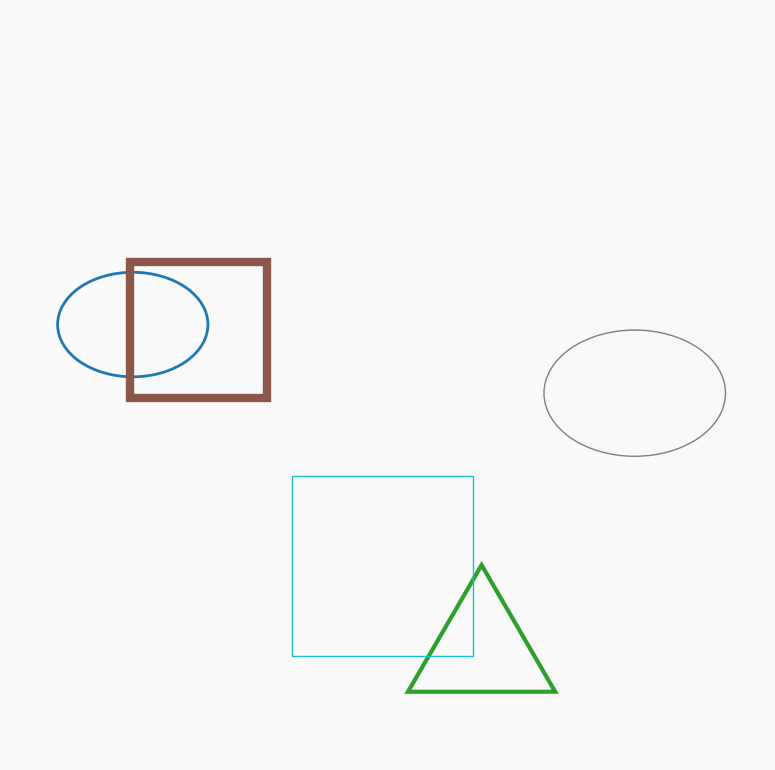[{"shape": "oval", "thickness": 1, "radius": 0.48, "center": [0.171, 0.579]}, {"shape": "triangle", "thickness": 1.5, "radius": 0.55, "center": [0.621, 0.156]}, {"shape": "square", "thickness": 3, "radius": 0.44, "center": [0.256, 0.571]}, {"shape": "oval", "thickness": 0.5, "radius": 0.59, "center": [0.819, 0.489]}, {"shape": "square", "thickness": 0.5, "radius": 0.58, "center": [0.493, 0.264]}]